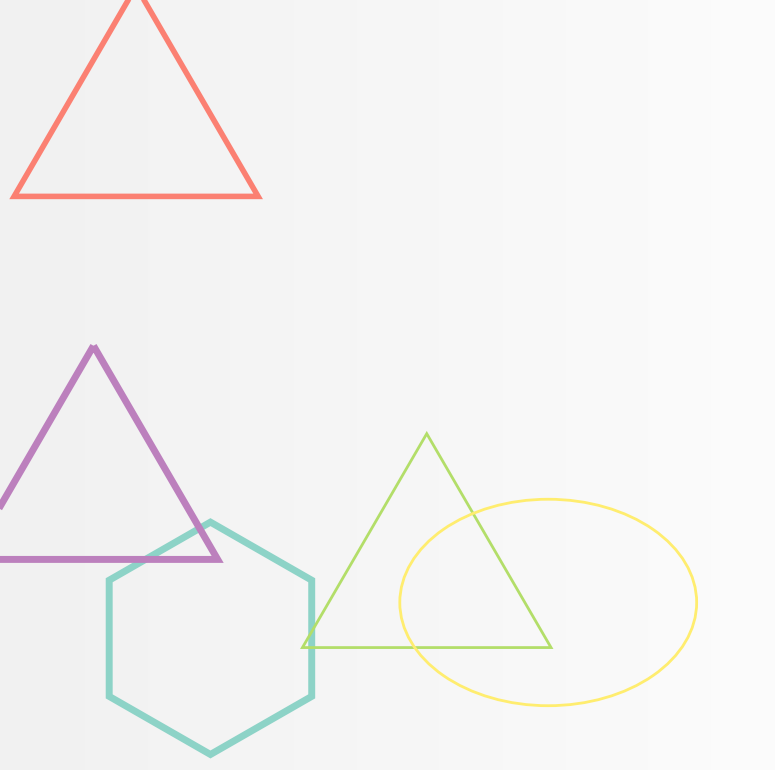[{"shape": "hexagon", "thickness": 2.5, "radius": 0.75, "center": [0.272, 0.171]}, {"shape": "triangle", "thickness": 2, "radius": 0.91, "center": [0.176, 0.836]}, {"shape": "triangle", "thickness": 1, "radius": 0.93, "center": [0.551, 0.252]}, {"shape": "triangle", "thickness": 2.5, "radius": 0.92, "center": [0.121, 0.366]}, {"shape": "oval", "thickness": 1, "radius": 0.96, "center": [0.707, 0.218]}]